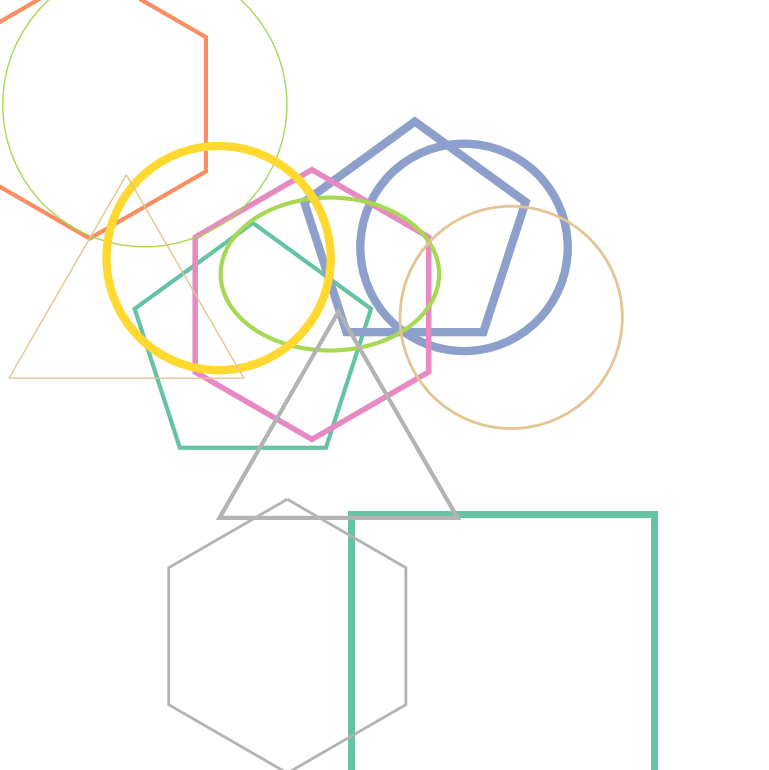[{"shape": "square", "thickness": 2.5, "radius": 0.98, "center": [0.652, 0.136]}, {"shape": "pentagon", "thickness": 1.5, "radius": 0.81, "center": [0.328, 0.549]}, {"shape": "hexagon", "thickness": 1.5, "radius": 0.87, "center": [0.116, 0.865]}, {"shape": "circle", "thickness": 3, "radius": 0.67, "center": [0.603, 0.679]}, {"shape": "pentagon", "thickness": 3, "radius": 0.76, "center": [0.539, 0.691]}, {"shape": "hexagon", "thickness": 2, "radius": 0.88, "center": [0.405, 0.604]}, {"shape": "circle", "thickness": 0.5, "radius": 0.92, "center": [0.188, 0.864]}, {"shape": "oval", "thickness": 1.5, "radius": 0.71, "center": [0.428, 0.644]}, {"shape": "circle", "thickness": 3, "radius": 0.73, "center": [0.284, 0.665]}, {"shape": "triangle", "thickness": 0.5, "radius": 0.88, "center": [0.164, 0.597]}, {"shape": "circle", "thickness": 1, "radius": 0.72, "center": [0.664, 0.588]}, {"shape": "hexagon", "thickness": 1, "radius": 0.89, "center": [0.373, 0.174]}, {"shape": "triangle", "thickness": 1.5, "radius": 0.89, "center": [0.44, 0.417]}]